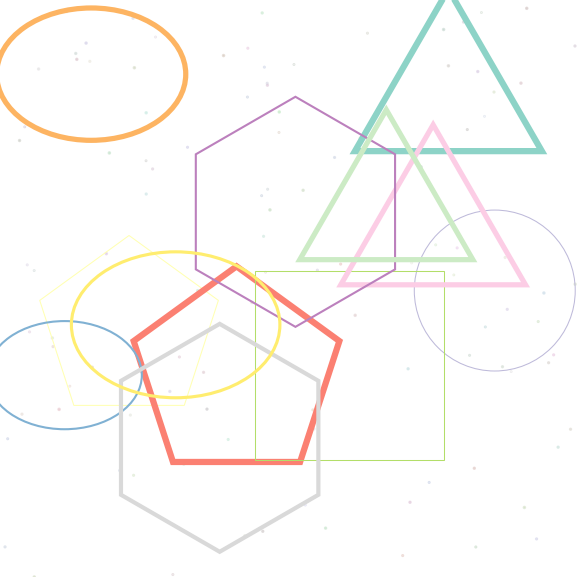[{"shape": "triangle", "thickness": 3, "radius": 0.93, "center": [0.776, 0.831]}, {"shape": "pentagon", "thickness": 0.5, "radius": 0.81, "center": [0.223, 0.429]}, {"shape": "circle", "thickness": 0.5, "radius": 0.7, "center": [0.857, 0.496]}, {"shape": "pentagon", "thickness": 3, "radius": 0.94, "center": [0.41, 0.351]}, {"shape": "oval", "thickness": 1, "radius": 0.67, "center": [0.112, 0.35]}, {"shape": "oval", "thickness": 2.5, "radius": 0.82, "center": [0.158, 0.871]}, {"shape": "square", "thickness": 0.5, "radius": 0.82, "center": [0.605, 0.366]}, {"shape": "triangle", "thickness": 2.5, "radius": 0.92, "center": [0.75, 0.598]}, {"shape": "hexagon", "thickness": 2, "radius": 0.99, "center": [0.38, 0.241]}, {"shape": "hexagon", "thickness": 1, "radius": 1.0, "center": [0.512, 0.632]}, {"shape": "triangle", "thickness": 2.5, "radius": 0.87, "center": [0.669, 0.636]}, {"shape": "oval", "thickness": 1.5, "radius": 0.9, "center": [0.304, 0.437]}]